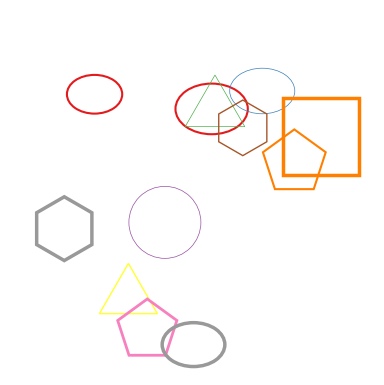[{"shape": "oval", "thickness": 1.5, "radius": 0.47, "center": [0.55, 0.717]}, {"shape": "oval", "thickness": 1.5, "radius": 0.36, "center": [0.246, 0.755]}, {"shape": "oval", "thickness": 0.5, "radius": 0.42, "center": [0.681, 0.764]}, {"shape": "triangle", "thickness": 0.5, "radius": 0.45, "center": [0.558, 0.716]}, {"shape": "circle", "thickness": 0.5, "radius": 0.47, "center": [0.428, 0.422]}, {"shape": "square", "thickness": 2.5, "radius": 0.5, "center": [0.834, 0.645]}, {"shape": "pentagon", "thickness": 1.5, "radius": 0.43, "center": [0.764, 0.578]}, {"shape": "triangle", "thickness": 1, "radius": 0.43, "center": [0.334, 0.229]}, {"shape": "hexagon", "thickness": 1, "radius": 0.36, "center": [0.631, 0.668]}, {"shape": "pentagon", "thickness": 2, "radius": 0.4, "center": [0.383, 0.143]}, {"shape": "oval", "thickness": 2.5, "radius": 0.41, "center": [0.503, 0.105]}, {"shape": "hexagon", "thickness": 2.5, "radius": 0.41, "center": [0.167, 0.406]}]